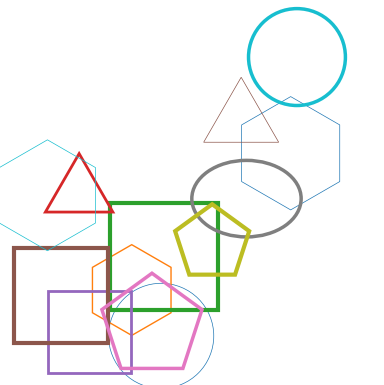[{"shape": "hexagon", "thickness": 0.5, "radius": 0.74, "center": [0.755, 0.602]}, {"shape": "circle", "thickness": 0.5, "radius": 0.68, "center": [0.419, 0.128]}, {"shape": "hexagon", "thickness": 1, "radius": 0.59, "center": [0.342, 0.247]}, {"shape": "square", "thickness": 3, "radius": 0.7, "center": [0.426, 0.334]}, {"shape": "triangle", "thickness": 2, "radius": 0.51, "center": [0.206, 0.5]}, {"shape": "square", "thickness": 2, "radius": 0.54, "center": [0.231, 0.138]}, {"shape": "square", "thickness": 3, "radius": 0.62, "center": [0.158, 0.232]}, {"shape": "triangle", "thickness": 0.5, "radius": 0.56, "center": [0.626, 0.687]}, {"shape": "pentagon", "thickness": 2.5, "radius": 0.68, "center": [0.395, 0.154]}, {"shape": "oval", "thickness": 2.5, "radius": 0.71, "center": [0.64, 0.484]}, {"shape": "pentagon", "thickness": 3, "radius": 0.51, "center": [0.551, 0.368]}, {"shape": "hexagon", "thickness": 0.5, "radius": 0.72, "center": [0.123, 0.493]}, {"shape": "circle", "thickness": 2.5, "radius": 0.63, "center": [0.771, 0.852]}]